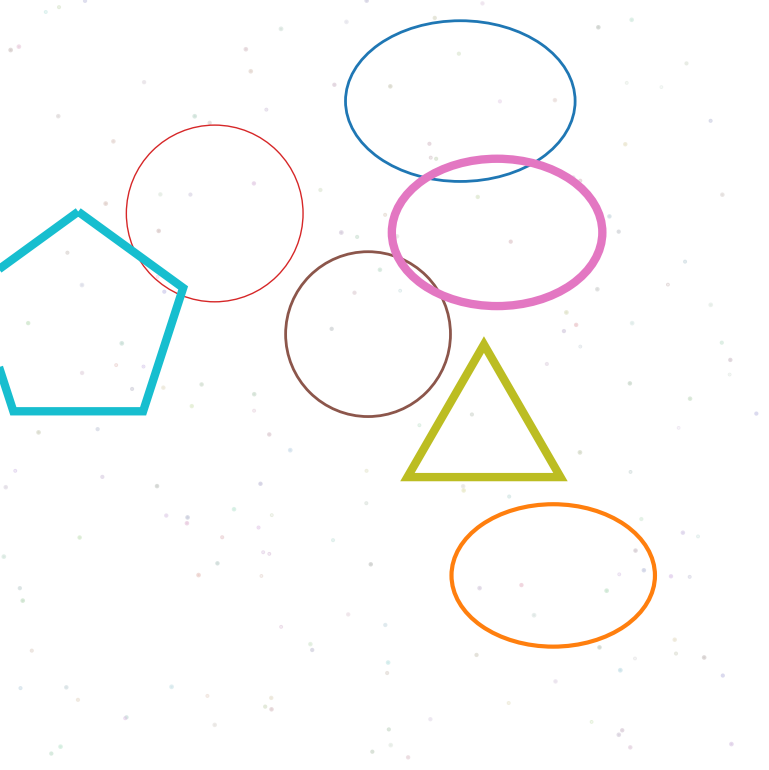[{"shape": "oval", "thickness": 1, "radius": 0.75, "center": [0.598, 0.869]}, {"shape": "oval", "thickness": 1.5, "radius": 0.66, "center": [0.718, 0.253]}, {"shape": "circle", "thickness": 0.5, "radius": 0.57, "center": [0.279, 0.723]}, {"shape": "circle", "thickness": 1, "radius": 0.54, "center": [0.478, 0.566]}, {"shape": "oval", "thickness": 3, "radius": 0.68, "center": [0.646, 0.698]}, {"shape": "triangle", "thickness": 3, "radius": 0.57, "center": [0.629, 0.438]}, {"shape": "pentagon", "thickness": 3, "radius": 0.72, "center": [0.102, 0.582]}]